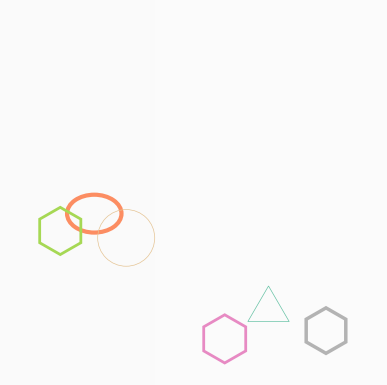[{"shape": "triangle", "thickness": 0.5, "radius": 0.31, "center": [0.693, 0.196]}, {"shape": "oval", "thickness": 3, "radius": 0.35, "center": [0.243, 0.445]}, {"shape": "hexagon", "thickness": 2, "radius": 0.31, "center": [0.58, 0.12]}, {"shape": "hexagon", "thickness": 2, "radius": 0.31, "center": [0.156, 0.4]}, {"shape": "circle", "thickness": 0.5, "radius": 0.37, "center": [0.326, 0.382]}, {"shape": "hexagon", "thickness": 2.5, "radius": 0.29, "center": [0.841, 0.141]}]